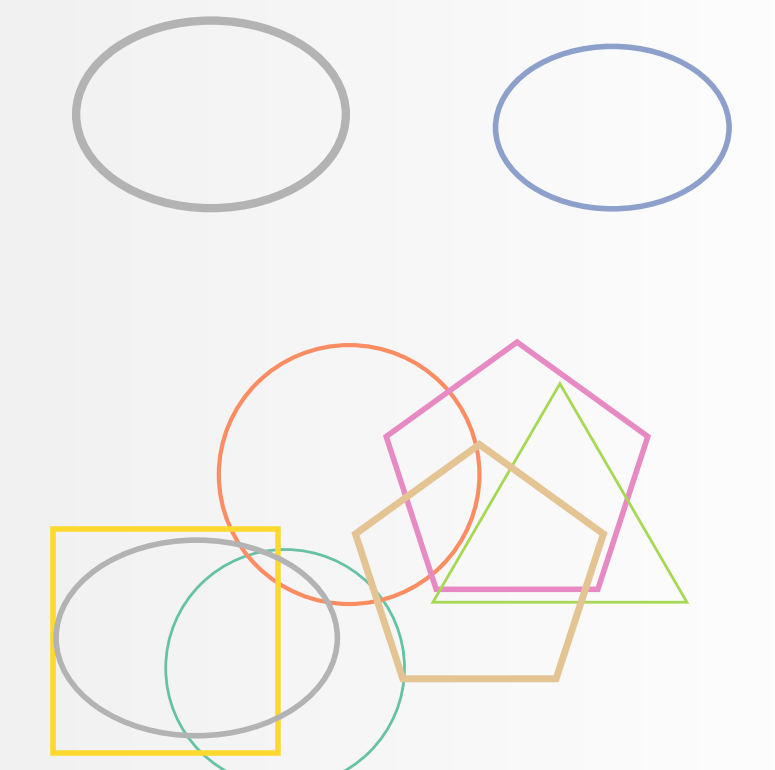[{"shape": "circle", "thickness": 1, "radius": 0.77, "center": [0.368, 0.132]}, {"shape": "circle", "thickness": 1.5, "radius": 0.84, "center": [0.45, 0.384]}, {"shape": "oval", "thickness": 2, "radius": 0.75, "center": [0.79, 0.834]}, {"shape": "pentagon", "thickness": 2, "radius": 0.89, "center": [0.667, 0.378]}, {"shape": "triangle", "thickness": 1, "radius": 0.95, "center": [0.722, 0.312]}, {"shape": "square", "thickness": 2, "radius": 0.73, "center": [0.214, 0.167]}, {"shape": "pentagon", "thickness": 2.5, "radius": 0.84, "center": [0.619, 0.255]}, {"shape": "oval", "thickness": 2, "radius": 0.91, "center": [0.254, 0.172]}, {"shape": "oval", "thickness": 3, "radius": 0.87, "center": [0.272, 0.851]}]